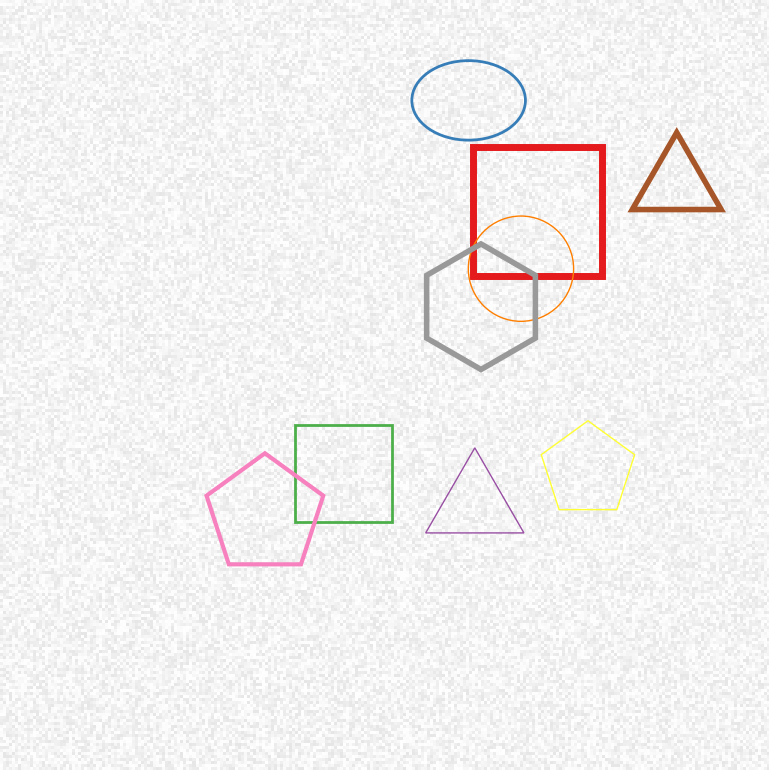[{"shape": "square", "thickness": 2.5, "radius": 0.42, "center": [0.698, 0.726]}, {"shape": "oval", "thickness": 1, "radius": 0.37, "center": [0.609, 0.87]}, {"shape": "square", "thickness": 1, "radius": 0.32, "center": [0.446, 0.385]}, {"shape": "triangle", "thickness": 0.5, "radius": 0.37, "center": [0.617, 0.345]}, {"shape": "circle", "thickness": 0.5, "radius": 0.34, "center": [0.677, 0.651]}, {"shape": "pentagon", "thickness": 0.5, "radius": 0.32, "center": [0.764, 0.39]}, {"shape": "triangle", "thickness": 2, "radius": 0.33, "center": [0.879, 0.761]}, {"shape": "pentagon", "thickness": 1.5, "radius": 0.4, "center": [0.344, 0.332]}, {"shape": "hexagon", "thickness": 2, "radius": 0.41, "center": [0.625, 0.602]}]